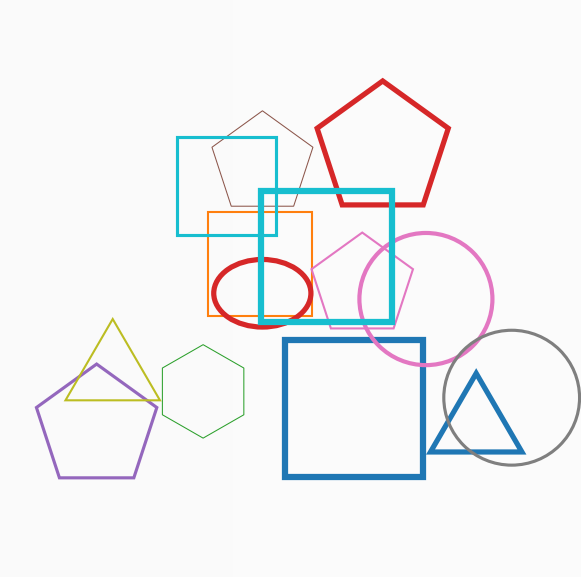[{"shape": "triangle", "thickness": 2.5, "radius": 0.45, "center": [0.819, 0.262]}, {"shape": "square", "thickness": 3, "radius": 0.59, "center": [0.609, 0.291]}, {"shape": "square", "thickness": 1, "radius": 0.45, "center": [0.448, 0.542]}, {"shape": "hexagon", "thickness": 0.5, "radius": 0.4, "center": [0.349, 0.321]}, {"shape": "pentagon", "thickness": 2.5, "radius": 0.59, "center": [0.658, 0.74]}, {"shape": "oval", "thickness": 2.5, "radius": 0.42, "center": [0.451, 0.491]}, {"shape": "pentagon", "thickness": 1.5, "radius": 0.54, "center": [0.166, 0.26]}, {"shape": "pentagon", "thickness": 0.5, "radius": 0.46, "center": [0.452, 0.716]}, {"shape": "circle", "thickness": 2, "radius": 0.57, "center": [0.733, 0.481]}, {"shape": "pentagon", "thickness": 1, "radius": 0.46, "center": [0.623, 0.505]}, {"shape": "circle", "thickness": 1.5, "radius": 0.58, "center": [0.88, 0.31]}, {"shape": "triangle", "thickness": 1, "radius": 0.47, "center": [0.194, 0.353]}, {"shape": "square", "thickness": 1.5, "radius": 0.42, "center": [0.389, 0.677]}, {"shape": "square", "thickness": 3, "radius": 0.56, "center": [0.562, 0.555]}]